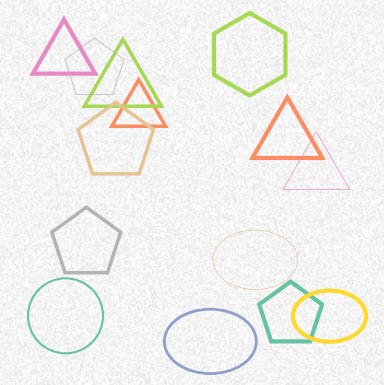[{"shape": "pentagon", "thickness": 3, "radius": 0.43, "center": [0.755, 0.183]}, {"shape": "circle", "thickness": 1.5, "radius": 0.49, "center": [0.17, 0.18]}, {"shape": "triangle", "thickness": 3, "radius": 0.52, "center": [0.746, 0.642]}, {"shape": "triangle", "thickness": 2.5, "radius": 0.4, "center": [0.36, 0.712]}, {"shape": "oval", "thickness": 2, "radius": 0.6, "center": [0.546, 0.113]}, {"shape": "triangle", "thickness": 3, "radius": 0.47, "center": [0.166, 0.856]}, {"shape": "triangle", "thickness": 0.5, "radius": 0.5, "center": [0.822, 0.558]}, {"shape": "triangle", "thickness": 2.5, "radius": 0.58, "center": [0.319, 0.782]}, {"shape": "hexagon", "thickness": 3, "radius": 0.54, "center": [0.649, 0.859]}, {"shape": "oval", "thickness": 3, "radius": 0.47, "center": [0.856, 0.179]}, {"shape": "oval", "thickness": 0.5, "radius": 0.55, "center": [0.663, 0.325]}, {"shape": "pentagon", "thickness": 2.5, "radius": 0.51, "center": [0.301, 0.632]}, {"shape": "pentagon", "thickness": 2.5, "radius": 0.47, "center": [0.224, 0.368]}, {"shape": "pentagon", "thickness": 0.5, "radius": 0.4, "center": [0.245, 0.82]}]